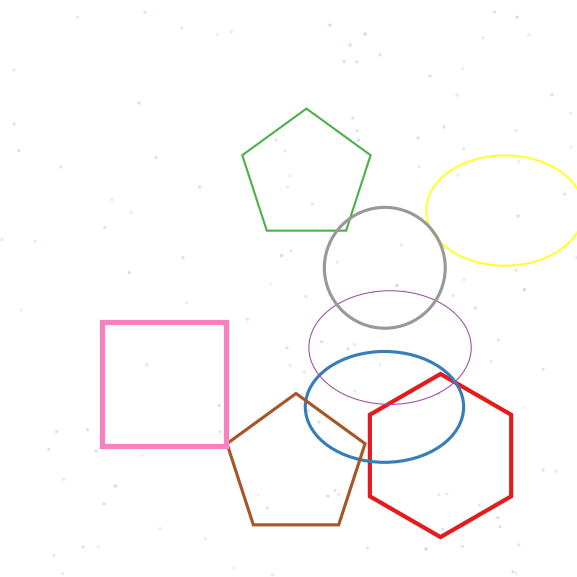[{"shape": "hexagon", "thickness": 2, "radius": 0.71, "center": [0.763, 0.21]}, {"shape": "oval", "thickness": 1.5, "radius": 0.69, "center": [0.666, 0.295]}, {"shape": "pentagon", "thickness": 1, "radius": 0.58, "center": [0.531, 0.694]}, {"shape": "oval", "thickness": 0.5, "radius": 0.7, "center": [0.675, 0.397]}, {"shape": "oval", "thickness": 1, "radius": 0.68, "center": [0.874, 0.634]}, {"shape": "pentagon", "thickness": 1.5, "radius": 0.63, "center": [0.513, 0.192]}, {"shape": "square", "thickness": 2.5, "radius": 0.54, "center": [0.283, 0.334]}, {"shape": "circle", "thickness": 1.5, "radius": 0.52, "center": [0.666, 0.535]}]